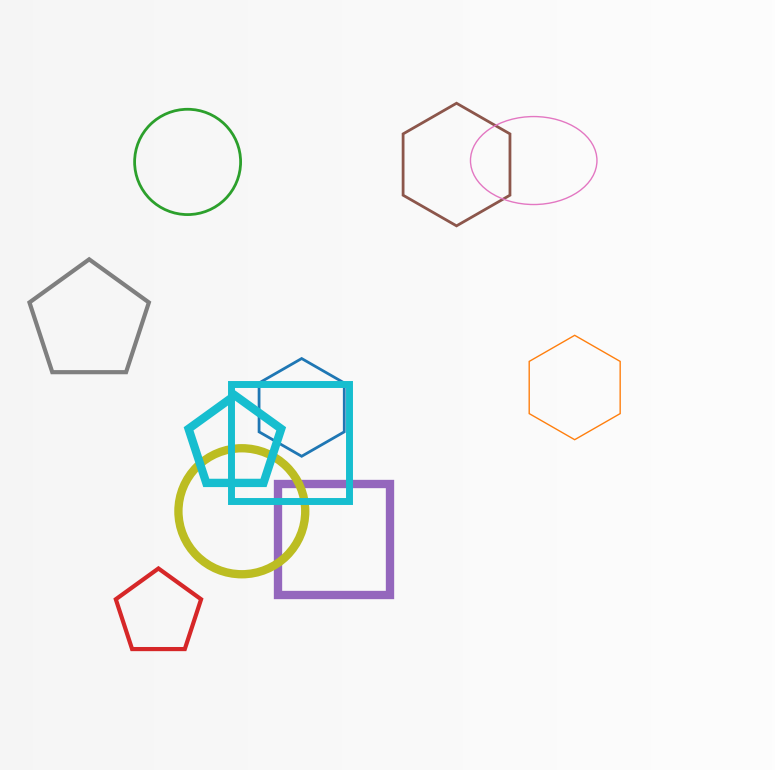[{"shape": "hexagon", "thickness": 1, "radius": 0.32, "center": [0.389, 0.471]}, {"shape": "hexagon", "thickness": 0.5, "radius": 0.34, "center": [0.742, 0.497]}, {"shape": "circle", "thickness": 1, "radius": 0.34, "center": [0.242, 0.79]}, {"shape": "pentagon", "thickness": 1.5, "radius": 0.29, "center": [0.204, 0.204]}, {"shape": "square", "thickness": 3, "radius": 0.36, "center": [0.431, 0.299]}, {"shape": "hexagon", "thickness": 1, "radius": 0.4, "center": [0.589, 0.786]}, {"shape": "oval", "thickness": 0.5, "radius": 0.41, "center": [0.689, 0.792]}, {"shape": "pentagon", "thickness": 1.5, "radius": 0.41, "center": [0.115, 0.582]}, {"shape": "circle", "thickness": 3, "radius": 0.41, "center": [0.312, 0.336]}, {"shape": "square", "thickness": 2.5, "radius": 0.38, "center": [0.375, 0.425]}, {"shape": "pentagon", "thickness": 3, "radius": 0.31, "center": [0.303, 0.424]}]